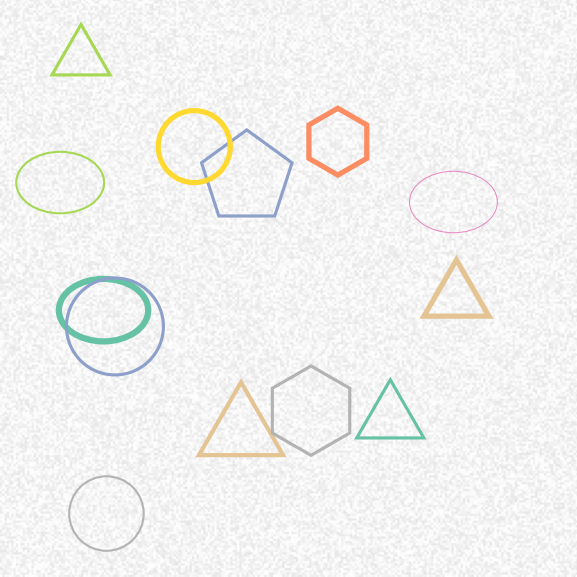[{"shape": "oval", "thickness": 3, "radius": 0.39, "center": [0.179, 0.462]}, {"shape": "triangle", "thickness": 1.5, "radius": 0.34, "center": [0.676, 0.274]}, {"shape": "hexagon", "thickness": 2.5, "radius": 0.29, "center": [0.585, 0.754]}, {"shape": "circle", "thickness": 1.5, "radius": 0.42, "center": [0.199, 0.434]}, {"shape": "pentagon", "thickness": 1.5, "radius": 0.41, "center": [0.427, 0.692]}, {"shape": "oval", "thickness": 0.5, "radius": 0.38, "center": [0.785, 0.649]}, {"shape": "oval", "thickness": 1, "radius": 0.38, "center": [0.104, 0.683]}, {"shape": "triangle", "thickness": 1.5, "radius": 0.29, "center": [0.14, 0.898]}, {"shape": "circle", "thickness": 2.5, "radius": 0.31, "center": [0.336, 0.745]}, {"shape": "triangle", "thickness": 2.5, "radius": 0.32, "center": [0.79, 0.484]}, {"shape": "triangle", "thickness": 2, "radius": 0.42, "center": [0.417, 0.253]}, {"shape": "circle", "thickness": 1, "radius": 0.32, "center": [0.184, 0.11]}, {"shape": "hexagon", "thickness": 1.5, "radius": 0.39, "center": [0.539, 0.288]}]